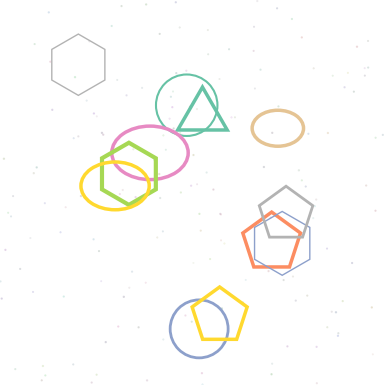[{"shape": "triangle", "thickness": 2.5, "radius": 0.37, "center": [0.526, 0.699]}, {"shape": "circle", "thickness": 1.5, "radius": 0.4, "center": [0.485, 0.727]}, {"shape": "pentagon", "thickness": 2.5, "radius": 0.39, "center": [0.706, 0.37]}, {"shape": "circle", "thickness": 2, "radius": 0.38, "center": [0.517, 0.146]}, {"shape": "hexagon", "thickness": 1, "radius": 0.41, "center": [0.733, 0.368]}, {"shape": "oval", "thickness": 2.5, "radius": 0.5, "center": [0.39, 0.603]}, {"shape": "hexagon", "thickness": 3, "radius": 0.4, "center": [0.335, 0.549]}, {"shape": "oval", "thickness": 2.5, "radius": 0.44, "center": [0.299, 0.517]}, {"shape": "pentagon", "thickness": 2.5, "radius": 0.38, "center": [0.571, 0.179]}, {"shape": "oval", "thickness": 2.5, "radius": 0.33, "center": [0.722, 0.667]}, {"shape": "pentagon", "thickness": 2, "radius": 0.37, "center": [0.743, 0.443]}, {"shape": "hexagon", "thickness": 1, "radius": 0.4, "center": [0.203, 0.832]}]